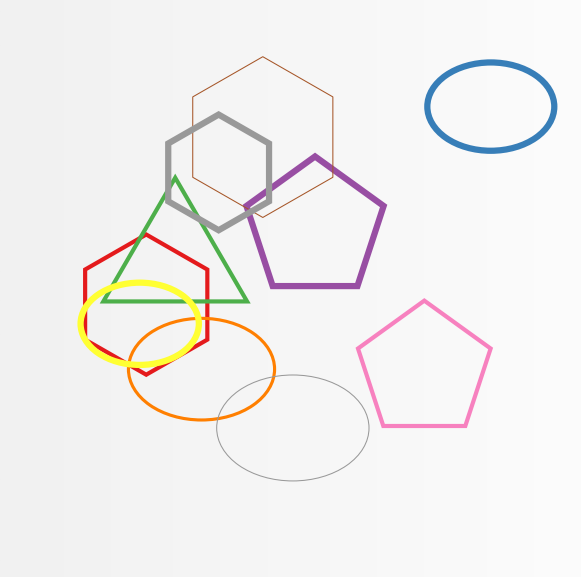[{"shape": "hexagon", "thickness": 2, "radius": 0.61, "center": [0.252, 0.472]}, {"shape": "oval", "thickness": 3, "radius": 0.55, "center": [0.844, 0.815]}, {"shape": "triangle", "thickness": 2, "radius": 0.71, "center": [0.301, 0.549]}, {"shape": "pentagon", "thickness": 3, "radius": 0.62, "center": [0.542, 0.604]}, {"shape": "oval", "thickness": 1.5, "radius": 0.63, "center": [0.347, 0.36]}, {"shape": "oval", "thickness": 3, "radius": 0.51, "center": [0.24, 0.438]}, {"shape": "hexagon", "thickness": 0.5, "radius": 0.7, "center": [0.452, 0.762]}, {"shape": "pentagon", "thickness": 2, "radius": 0.6, "center": [0.73, 0.359]}, {"shape": "oval", "thickness": 0.5, "radius": 0.66, "center": [0.504, 0.258]}, {"shape": "hexagon", "thickness": 3, "radius": 0.5, "center": [0.376, 0.701]}]